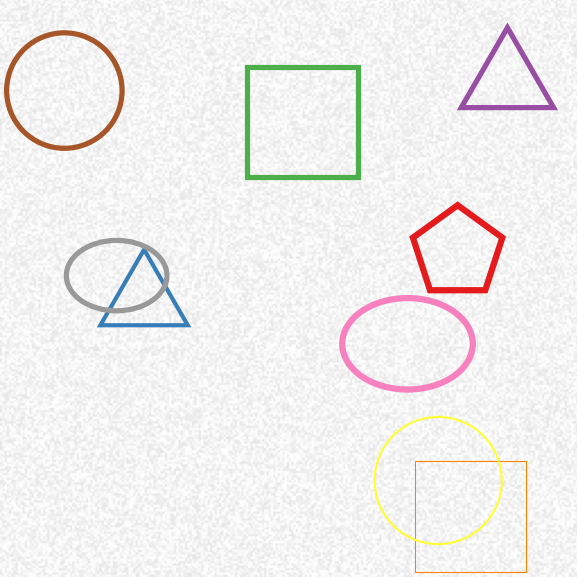[{"shape": "pentagon", "thickness": 3, "radius": 0.41, "center": [0.792, 0.562]}, {"shape": "triangle", "thickness": 2, "radius": 0.44, "center": [0.249, 0.48]}, {"shape": "square", "thickness": 2.5, "radius": 0.48, "center": [0.524, 0.788]}, {"shape": "triangle", "thickness": 2.5, "radius": 0.46, "center": [0.879, 0.859]}, {"shape": "square", "thickness": 0.5, "radius": 0.48, "center": [0.815, 0.104]}, {"shape": "circle", "thickness": 1, "radius": 0.55, "center": [0.759, 0.167]}, {"shape": "circle", "thickness": 2.5, "radius": 0.5, "center": [0.111, 0.842]}, {"shape": "oval", "thickness": 3, "radius": 0.57, "center": [0.706, 0.404]}, {"shape": "oval", "thickness": 2.5, "radius": 0.44, "center": [0.202, 0.522]}]